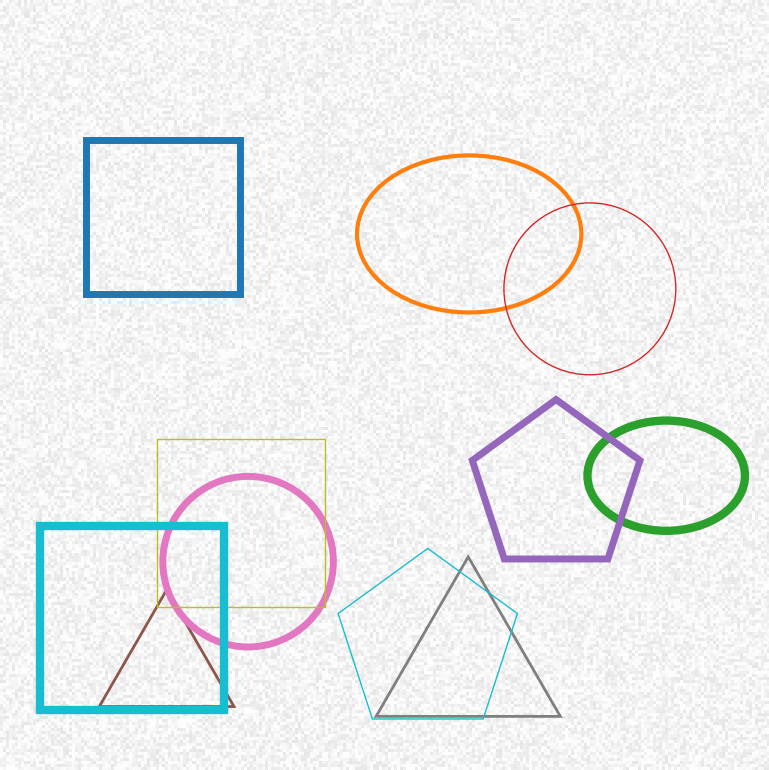[{"shape": "square", "thickness": 2.5, "radius": 0.5, "center": [0.212, 0.718]}, {"shape": "oval", "thickness": 1.5, "radius": 0.73, "center": [0.609, 0.696]}, {"shape": "oval", "thickness": 3, "radius": 0.51, "center": [0.865, 0.382]}, {"shape": "circle", "thickness": 0.5, "radius": 0.56, "center": [0.766, 0.625]}, {"shape": "pentagon", "thickness": 2.5, "radius": 0.57, "center": [0.722, 0.367]}, {"shape": "triangle", "thickness": 1, "radius": 0.51, "center": [0.216, 0.133]}, {"shape": "circle", "thickness": 2.5, "radius": 0.55, "center": [0.322, 0.271]}, {"shape": "triangle", "thickness": 1, "radius": 0.69, "center": [0.608, 0.139]}, {"shape": "square", "thickness": 0.5, "radius": 0.54, "center": [0.313, 0.321]}, {"shape": "square", "thickness": 3, "radius": 0.6, "center": [0.172, 0.197]}, {"shape": "pentagon", "thickness": 0.5, "radius": 0.61, "center": [0.556, 0.165]}]